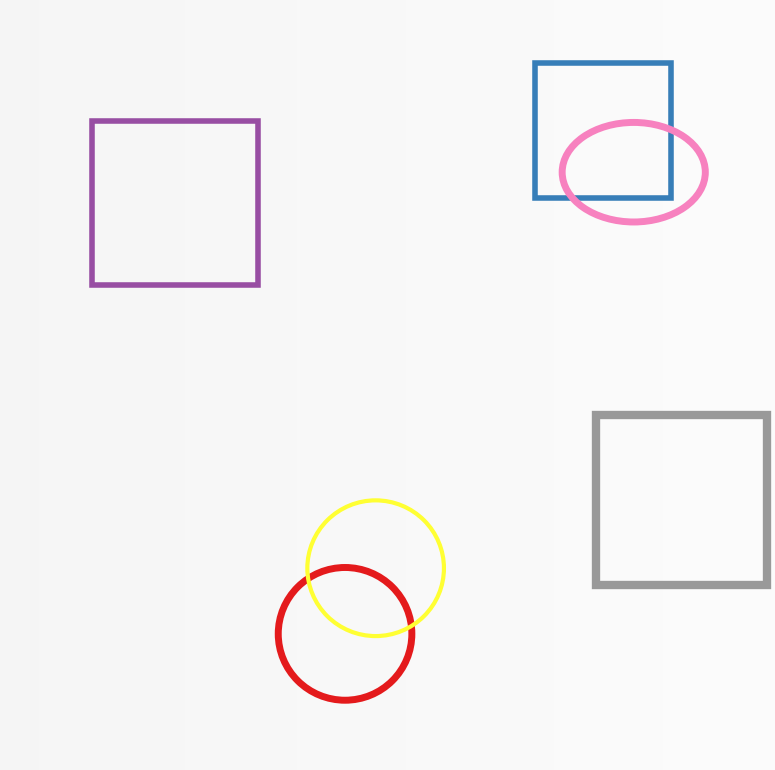[{"shape": "circle", "thickness": 2.5, "radius": 0.43, "center": [0.445, 0.177]}, {"shape": "square", "thickness": 2, "radius": 0.44, "center": [0.778, 0.831]}, {"shape": "square", "thickness": 2, "radius": 0.53, "center": [0.225, 0.736]}, {"shape": "circle", "thickness": 1.5, "radius": 0.44, "center": [0.485, 0.262]}, {"shape": "oval", "thickness": 2.5, "radius": 0.46, "center": [0.818, 0.776]}, {"shape": "square", "thickness": 3, "radius": 0.55, "center": [0.879, 0.35]}]